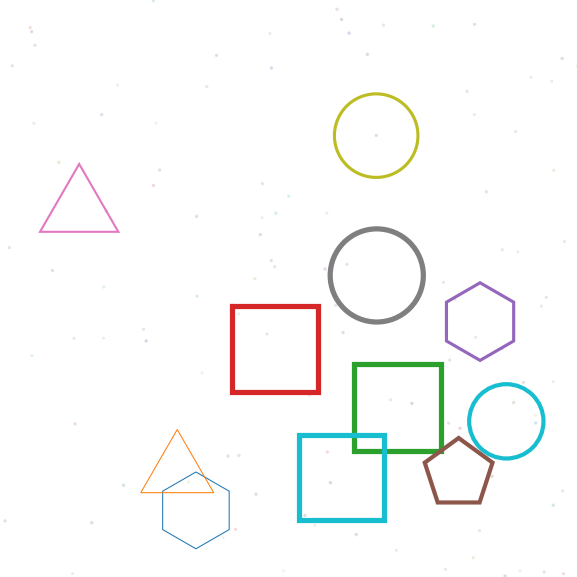[{"shape": "hexagon", "thickness": 0.5, "radius": 0.33, "center": [0.339, 0.115]}, {"shape": "triangle", "thickness": 0.5, "radius": 0.36, "center": [0.307, 0.182]}, {"shape": "square", "thickness": 2.5, "radius": 0.38, "center": [0.688, 0.294]}, {"shape": "square", "thickness": 2.5, "radius": 0.37, "center": [0.476, 0.394]}, {"shape": "hexagon", "thickness": 1.5, "radius": 0.34, "center": [0.831, 0.442]}, {"shape": "pentagon", "thickness": 2, "radius": 0.31, "center": [0.794, 0.179]}, {"shape": "triangle", "thickness": 1, "radius": 0.39, "center": [0.137, 0.637]}, {"shape": "circle", "thickness": 2.5, "radius": 0.4, "center": [0.652, 0.522]}, {"shape": "circle", "thickness": 1.5, "radius": 0.36, "center": [0.651, 0.764]}, {"shape": "circle", "thickness": 2, "radius": 0.32, "center": [0.877, 0.27]}, {"shape": "square", "thickness": 2.5, "radius": 0.37, "center": [0.591, 0.172]}]